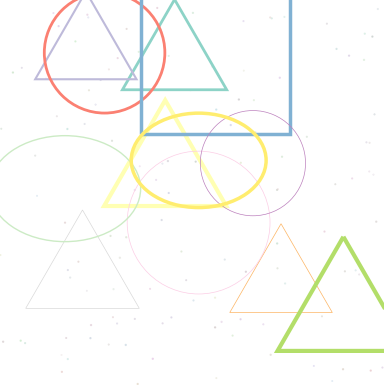[{"shape": "triangle", "thickness": 2, "radius": 0.78, "center": [0.453, 0.845]}, {"shape": "triangle", "thickness": 3, "radius": 0.92, "center": [0.429, 0.556]}, {"shape": "triangle", "thickness": 1.5, "radius": 0.76, "center": [0.223, 0.87]}, {"shape": "circle", "thickness": 2, "radius": 0.78, "center": [0.272, 0.863]}, {"shape": "square", "thickness": 2.5, "radius": 0.97, "center": [0.56, 0.845]}, {"shape": "triangle", "thickness": 0.5, "radius": 0.77, "center": [0.73, 0.265]}, {"shape": "triangle", "thickness": 3, "radius": 0.99, "center": [0.892, 0.187]}, {"shape": "circle", "thickness": 0.5, "radius": 0.93, "center": [0.516, 0.422]}, {"shape": "triangle", "thickness": 0.5, "radius": 0.85, "center": [0.214, 0.284]}, {"shape": "circle", "thickness": 0.5, "radius": 0.68, "center": [0.657, 0.576]}, {"shape": "oval", "thickness": 1, "radius": 0.98, "center": [0.169, 0.51]}, {"shape": "oval", "thickness": 2.5, "radius": 0.88, "center": [0.516, 0.584]}]